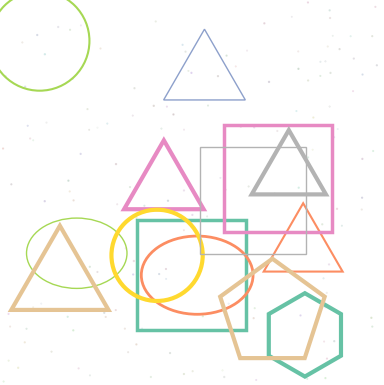[{"shape": "hexagon", "thickness": 3, "radius": 0.54, "center": [0.792, 0.13]}, {"shape": "square", "thickness": 2.5, "radius": 0.71, "center": [0.498, 0.285]}, {"shape": "triangle", "thickness": 1.5, "radius": 0.59, "center": [0.787, 0.354]}, {"shape": "oval", "thickness": 2, "radius": 0.73, "center": [0.512, 0.285]}, {"shape": "triangle", "thickness": 1, "radius": 0.61, "center": [0.531, 0.802]}, {"shape": "triangle", "thickness": 3, "radius": 0.6, "center": [0.426, 0.516]}, {"shape": "square", "thickness": 2.5, "radius": 0.7, "center": [0.722, 0.536]}, {"shape": "circle", "thickness": 1.5, "radius": 0.65, "center": [0.103, 0.894]}, {"shape": "oval", "thickness": 1, "radius": 0.65, "center": [0.199, 0.342]}, {"shape": "circle", "thickness": 3, "radius": 0.59, "center": [0.408, 0.337]}, {"shape": "pentagon", "thickness": 3, "radius": 0.71, "center": [0.708, 0.185]}, {"shape": "triangle", "thickness": 3, "radius": 0.73, "center": [0.156, 0.268]}, {"shape": "square", "thickness": 1, "radius": 0.69, "center": [0.657, 0.479]}, {"shape": "triangle", "thickness": 3, "radius": 0.56, "center": [0.75, 0.551]}]